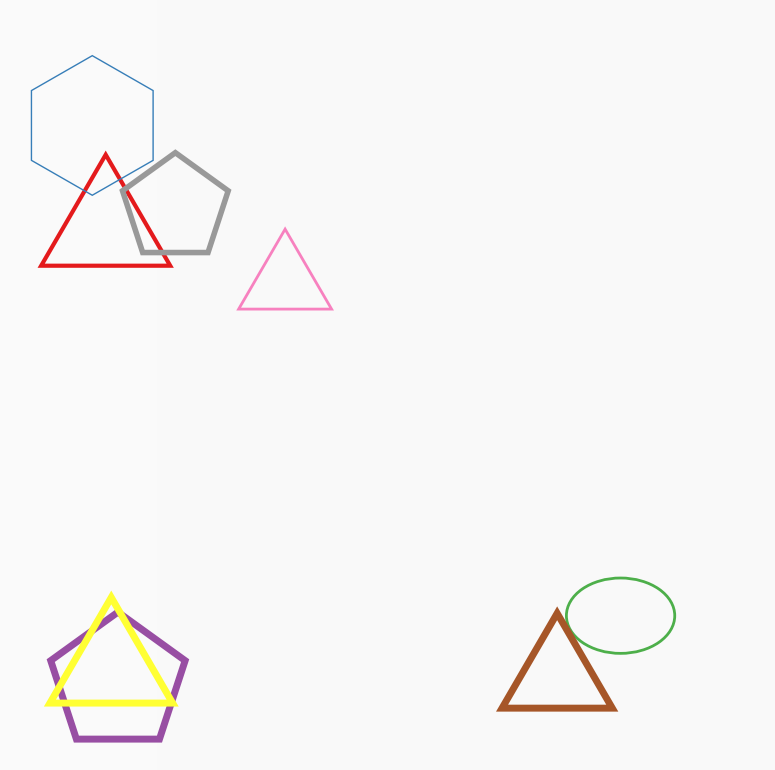[{"shape": "triangle", "thickness": 1.5, "radius": 0.48, "center": [0.136, 0.703]}, {"shape": "hexagon", "thickness": 0.5, "radius": 0.45, "center": [0.119, 0.837]}, {"shape": "oval", "thickness": 1, "radius": 0.35, "center": [0.801, 0.2]}, {"shape": "pentagon", "thickness": 2.5, "radius": 0.46, "center": [0.152, 0.114]}, {"shape": "triangle", "thickness": 2.5, "radius": 0.46, "center": [0.144, 0.133]}, {"shape": "triangle", "thickness": 2.5, "radius": 0.41, "center": [0.719, 0.121]}, {"shape": "triangle", "thickness": 1, "radius": 0.35, "center": [0.368, 0.633]}, {"shape": "pentagon", "thickness": 2, "radius": 0.36, "center": [0.226, 0.73]}]